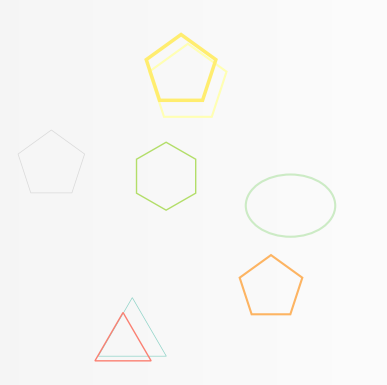[{"shape": "triangle", "thickness": 0.5, "radius": 0.51, "center": [0.341, 0.126]}, {"shape": "pentagon", "thickness": 1.5, "radius": 0.52, "center": [0.485, 0.781]}, {"shape": "triangle", "thickness": 1, "radius": 0.42, "center": [0.318, 0.105]}, {"shape": "pentagon", "thickness": 1.5, "radius": 0.43, "center": [0.699, 0.252]}, {"shape": "hexagon", "thickness": 1, "radius": 0.44, "center": [0.429, 0.542]}, {"shape": "pentagon", "thickness": 0.5, "radius": 0.45, "center": [0.132, 0.572]}, {"shape": "oval", "thickness": 1.5, "radius": 0.58, "center": [0.75, 0.466]}, {"shape": "pentagon", "thickness": 2.5, "radius": 0.47, "center": [0.467, 0.816]}]